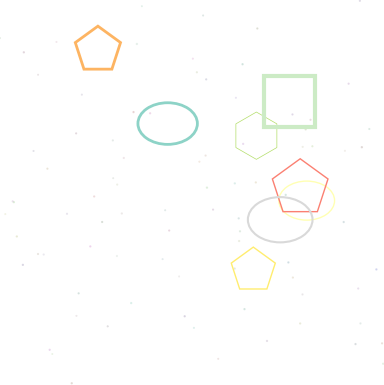[{"shape": "oval", "thickness": 2, "radius": 0.39, "center": [0.435, 0.679]}, {"shape": "oval", "thickness": 1, "radius": 0.36, "center": [0.797, 0.479]}, {"shape": "pentagon", "thickness": 1, "radius": 0.38, "center": [0.78, 0.512]}, {"shape": "pentagon", "thickness": 2, "radius": 0.31, "center": [0.254, 0.87]}, {"shape": "hexagon", "thickness": 0.5, "radius": 0.31, "center": [0.666, 0.648]}, {"shape": "oval", "thickness": 1.5, "radius": 0.42, "center": [0.728, 0.429]}, {"shape": "square", "thickness": 3, "radius": 0.33, "center": [0.753, 0.736]}, {"shape": "pentagon", "thickness": 1, "radius": 0.3, "center": [0.658, 0.298]}]